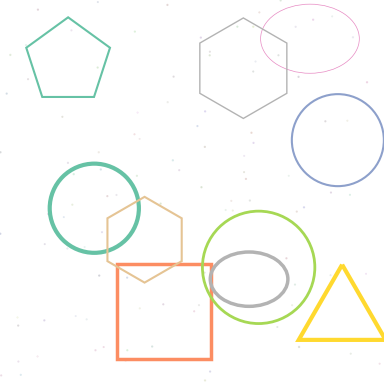[{"shape": "pentagon", "thickness": 1.5, "radius": 0.57, "center": [0.177, 0.841]}, {"shape": "circle", "thickness": 3, "radius": 0.58, "center": [0.245, 0.459]}, {"shape": "square", "thickness": 2.5, "radius": 0.61, "center": [0.426, 0.191]}, {"shape": "circle", "thickness": 1.5, "radius": 0.6, "center": [0.878, 0.636]}, {"shape": "oval", "thickness": 0.5, "radius": 0.64, "center": [0.805, 0.899]}, {"shape": "circle", "thickness": 2, "radius": 0.73, "center": [0.672, 0.306]}, {"shape": "triangle", "thickness": 3, "radius": 0.65, "center": [0.889, 0.182]}, {"shape": "hexagon", "thickness": 1.5, "radius": 0.56, "center": [0.376, 0.377]}, {"shape": "hexagon", "thickness": 1, "radius": 0.65, "center": [0.632, 0.823]}, {"shape": "oval", "thickness": 2.5, "radius": 0.5, "center": [0.647, 0.275]}]